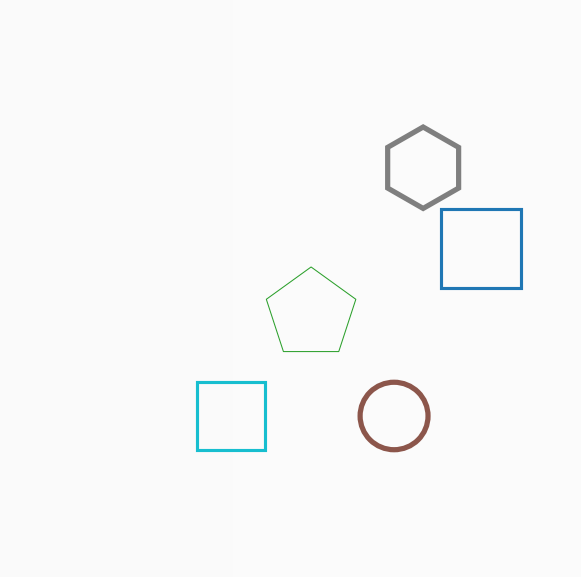[{"shape": "square", "thickness": 1.5, "radius": 0.34, "center": [0.827, 0.568]}, {"shape": "pentagon", "thickness": 0.5, "radius": 0.4, "center": [0.535, 0.456]}, {"shape": "circle", "thickness": 2.5, "radius": 0.29, "center": [0.678, 0.279]}, {"shape": "hexagon", "thickness": 2.5, "radius": 0.35, "center": [0.728, 0.709]}, {"shape": "square", "thickness": 1.5, "radius": 0.29, "center": [0.398, 0.279]}]